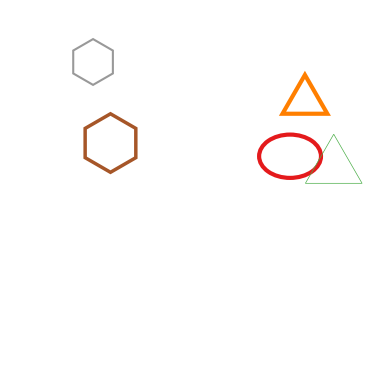[{"shape": "oval", "thickness": 3, "radius": 0.4, "center": [0.753, 0.594]}, {"shape": "triangle", "thickness": 0.5, "radius": 0.43, "center": [0.867, 0.566]}, {"shape": "triangle", "thickness": 3, "radius": 0.34, "center": [0.792, 0.738]}, {"shape": "hexagon", "thickness": 2.5, "radius": 0.38, "center": [0.287, 0.628]}, {"shape": "hexagon", "thickness": 1.5, "radius": 0.3, "center": [0.242, 0.839]}]